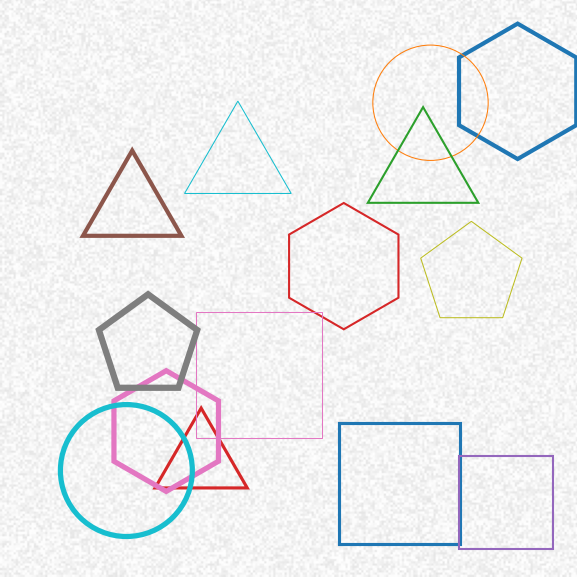[{"shape": "square", "thickness": 1.5, "radius": 0.52, "center": [0.692, 0.162]}, {"shape": "hexagon", "thickness": 2, "radius": 0.59, "center": [0.896, 0.841]}, {"shape": "circle", "thickness": 0.5, "radius": 0.5, "center": [0.745, 0.821]}, {"shape": "triangle", "thickness": 1, "radius": 0.55, "center": [0.733, 0.703]}, {"shape": "triangle", "thickness": 1.5, "radius": 0.46, "center": [0.348, 0.2]}, {"shape": "hexagon", "thickness": 1, "radius": 0.55, "center": [0.595, 0.538]}, {"shape": "square", "thickness": 1, "radius": 0.4, "center": [0.876, 0.129]}, {"shape": "triangle", "thickness": 2, "radius": 0.49, "center": [0.229, 0.64]}, {"shape": "hexagon", "thickness": 2.5, "radius": 0.52, "center": [0.288, 0.253]}, {"shape": "square", "thickness": 0.5, "radius": 0.55, "center": [0.449, 0.35]}, {"shape": "pentagon", "thickness": 3, "radius": 0.45, "center": [0.256, 0.4]}, {"shape": "pentagon", "thickness": 0.5, "radius": 0.46, "center": [0.816, 0.524]}, {"shape": "triangle", "thickness": 0.5, "radius": 0.53, "center": [0.412, 0.717]}, {"shape": "circle", "thickness": 2.5, "radius": 0.57, "center": [0.219, 0.184]}]